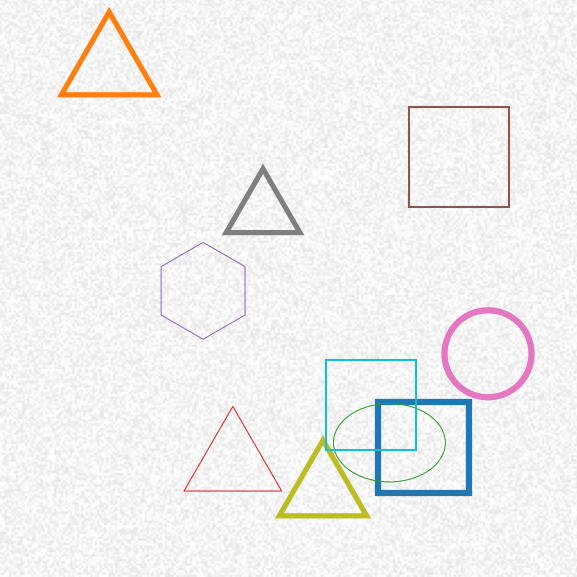[{"shape": "square", "thickness": 3, "radius": 0.4, "center": [0.734, 0.225]}, {"shape": "triangle", "thickness": 2.5, "radius": 0.48, "center": [0.189, 0.883]}, {"shape": "oval", "thickness": 0.5, "radius": 0.48, "center": [0.674, 0.232]}, {"shape": "triangle", "thickness": 0.5, "radius": 0.49, "center": [0.403, 0.198]}, {"shape": "hexagon", "thickness": 0.5, "radius": 0.42, "center": [0.352, 0.496]}, {"shape": "square", "thickness": 1, "radius": 0.43, "center": [0.795, 0.728]}, {"shape": "circle", "thickness": 3, "radius": 0.38, "center": [0.845, 0.387]}, {"shape": "triangle", "thickness": 2.5, "radius": 0.37, "center": [0.455, 0.633]}, {"shape": "triangle", "thickness": 2.5, "radius": 0.44, "center": [0.559, 0.15]}, {"shape": "square", "thickness": 1, "radius": 0.39, "center": [0.642, 0.297]}]